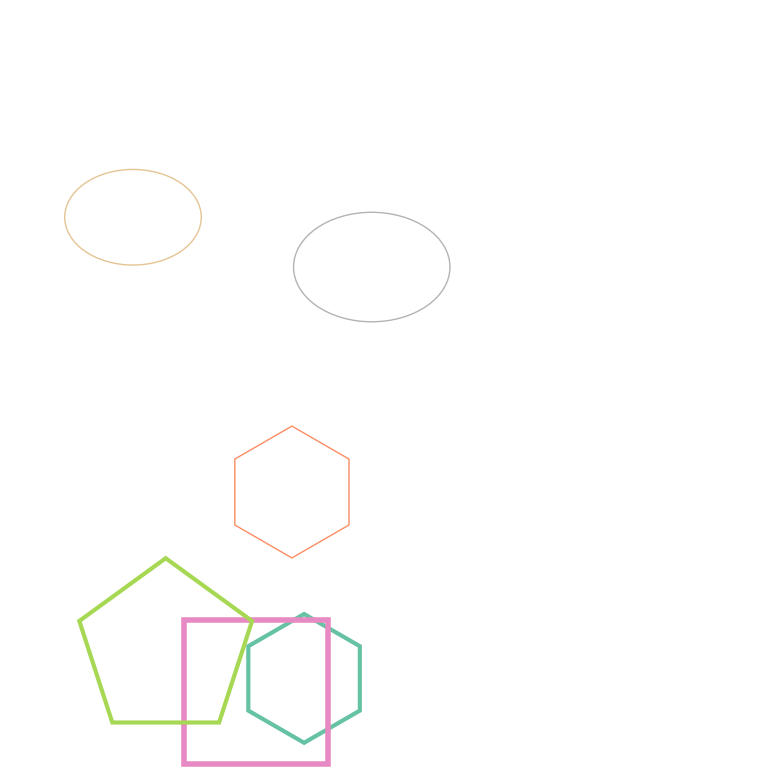[{"shape": "hexagon", "thickness": 1.5, "radius": 0.42, "center": [0.395, 0.119]}, {"shape": "hexagon", "thickness": 0.5, "radius": 0.43, "center": [0.379, 0.361]}, {"shape": "square", "thickness": 2, "radius": 0.47, "center": [0.333, 0.102]}, {"shape": "pentagon", "thickness": 1.5, "radius": 0.59, "center": [0.215, 0.157]}, {"shape": "oval", "thickness": 0.5, "radius": 0.44, "center": [0.173, 0.718]}, {"shape": "oval", "thickness": 0.5, "radius": 0.51, "center": [0.483, 0.653]}]